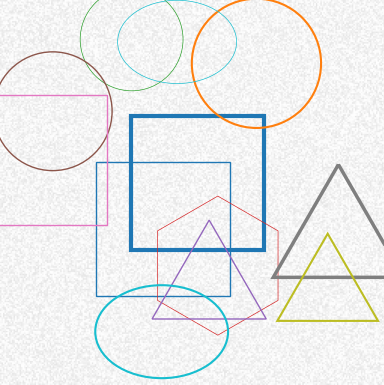[{"shape": "square", "thickness": 3, "radius": 0.87, "center": [0.512, 0.525]}, {"shape": "square", "thickness": 1, "radius": 0.87, "center": [0.423, 0.405]}, {"shape": "circle", "thickness": 1.5, "radius": 0.84, "center": [0.666, 0.835]}, {"shape": "circle", "thickness": 0.5, "radius": 0.67, "center": [0.342, 0.898]}, {"shape": "hexagon", "thickness": 0.5, "radius": 0.9, "center": [0.566, 0.31]}, {"shape": "triangle", "thickness": 1, "radius": 0.86, "center": [0.543, 0.257]}, {"shape": "circle", "thickness": 1, "radius": 0.77, "center": [0.137, 0.711]}, {"shape": "square", "thickness": 1, "radius": 0.84, "center": [0.11, 0.584]}, {"shape": "triangle", "thickness": 2.5, "radius": 0.98, "center": [0.879, 0.377]}, {"shape": "triangle", "thickness": 1.5, "radius": 0.76, "center": [0.851, 0.242]}, {"shape": "oval", "thickness": 0.5, "radius": 0.77, "center": [0.46, 0.891]}, {"shape": "oval", "thickness": 1.5, "radius": 0.86, "center": [0.42, 0.138]}]